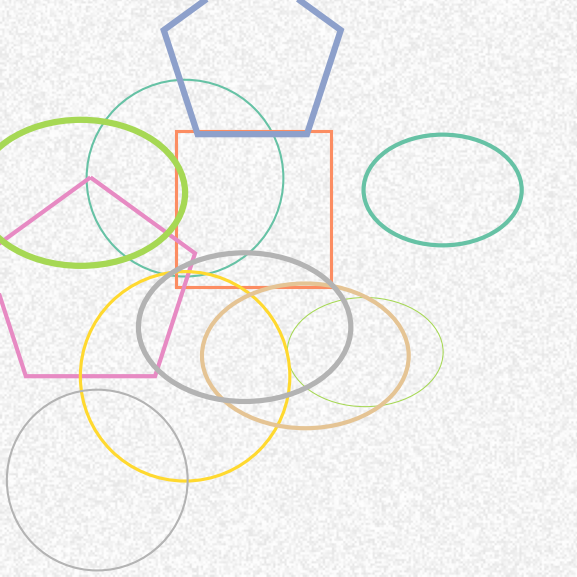[{"shape": "oval", "thickness": 2, "radius": 0.68, "center": [0.766, 0.67]}, {"shape": "circle", "thickness": 1, "radius": 0.85, "center": [0.32, 0.691]}, {"shape": "square", "thickness": 1.5, "radius": 0.67, "center": [0.439, 0.638]}, {"shape": "pentagon", "thickness": 3, "radius": 0.81, "center": [0.437, 0.897]}, {"shape": "pentagon", "thickness": 2, "radius": 0.95, "center": [0.157, 0.502]}, {"shape": "oval", "thickness": 3, "radius": 0.9, "center": [0.14, 0.665]}, {"shape": "oval", "thickness": 0.5, "radius": 0.67, "center": [0.632, 0.389]}, {"shape": "circle", "thickness": 1.5, "radius": 0.91, "center": [0.32, 0.348]}, {"shape": "oval", "thickness": 2, "radius": 0.89, "center": [0.529, 0.383]}, {"shape": "oval", "thickness": 2.5, "radius": 0.92, "center": [0.424, 0.433]}, {"shape": "circle", "thickness": 1, "radius": 0.78, "center": [0.168, 0.168]}]